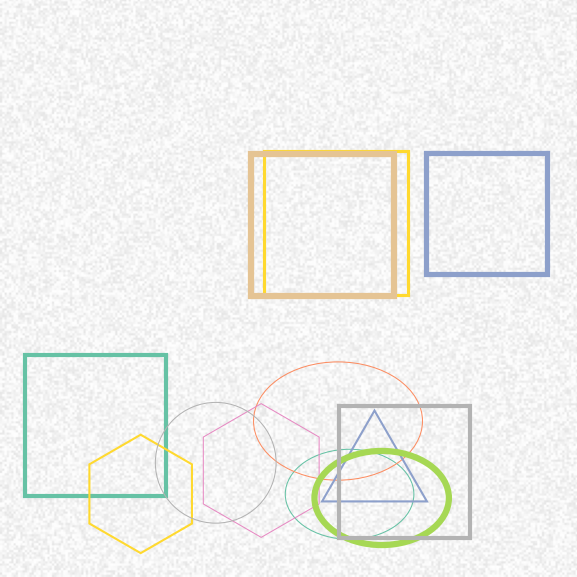[{"shape": "oval", "thickness": 0.5, "radius": 0.56, "center": [0.605, 0.143]}, {"shape": "square", "thickness": 2, "radius": 0.61, "center": [0.165, 0.262]}, {"shape": "oval", "thickness": 0.5, "radius": 0.73, "center": [0.585, 0.27]}, {"shape": "triangle", "thickness": 1, "radius": 0.52, "center": [0.648, 0.183]}, {"shape": "square", "thickness": 2.5, "radius": 0.52, "center": [0.843, 0.63]}, {"shape": "hexagon", "thickness": 0.5, "radius": 0.58, "center": [0.452, 0.184]}, {"shape": "oval", "thickness": 3, "radius": 0.58, "center": [0.661, 0.137]}, {"shape": "hexagon", "thickness": 1, "radius": 0.51, "center": [0.244, 0.144]}, {"shape": "square", "thickness": 1.5, "radius": 0.62, "center": [0.581, 0.613]}, {"shape": "square", "thickness": 3, "radius": 0.62, "center": [0.558, 0.61]}, {"shape": "square", "thickness": 2, "radius": 0.57, "center": [0.701, 0.182]}, {"shape": "circle", "thickness": 0.5, "radius": 0.52, "center": [0.374, 0.198]}]